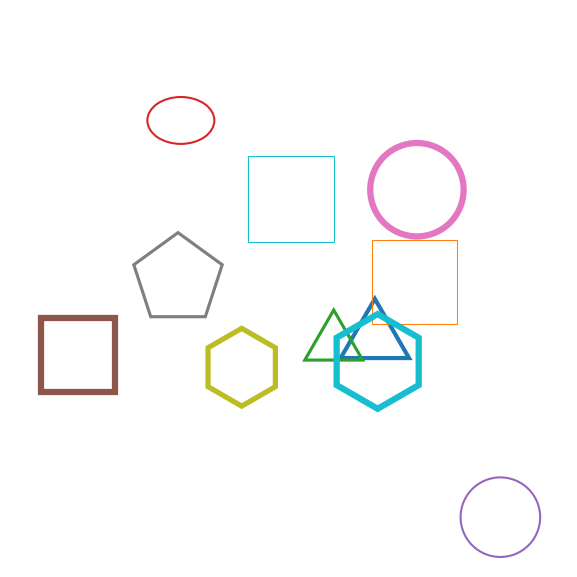[{"shape": "triangle", "thickness": 2, "radius": 0.34, "center": [0.649, 0.413]}, {"shape": "square", "thickness": 0.5, "radius": 0.36, "center": [0.718, 0.511]}, {"shape": "triangle", "thickness": 1.5, "radius": 0.29, "center": [0.578, 0.405]}, {"shape": "oval", "thickness": 1, "radius": 0.29, "center": [0.313, 0.791]}, {"shape": "circle", "thickness": 1, "radius": 0.34, "center": [0.866, 0.104]}, {"shape": "square", "thickness": 3, "radius": 0.32, "center": [0.135, 0.384]}, {"shape": "circle", "thickness": 3, "radius": 0.4, "center": [0.722, 0.671]}, {"shape": "pentagon", "thickness": 1.5, "radius": 0.4, "center": [0.308, 0.516]}, {"shape": "hexagon", "thickness": 2.5, "radius": 0.34, "center": [0.419, 0.363]}, {"shape": "hexagon", "thickness": 3, "radius": 0.41, "center": [0.654, 0.373]}, {"shape": "square", "thickness": 0.5, "radius": 0.37, "center": [0.504, 0.655]}]